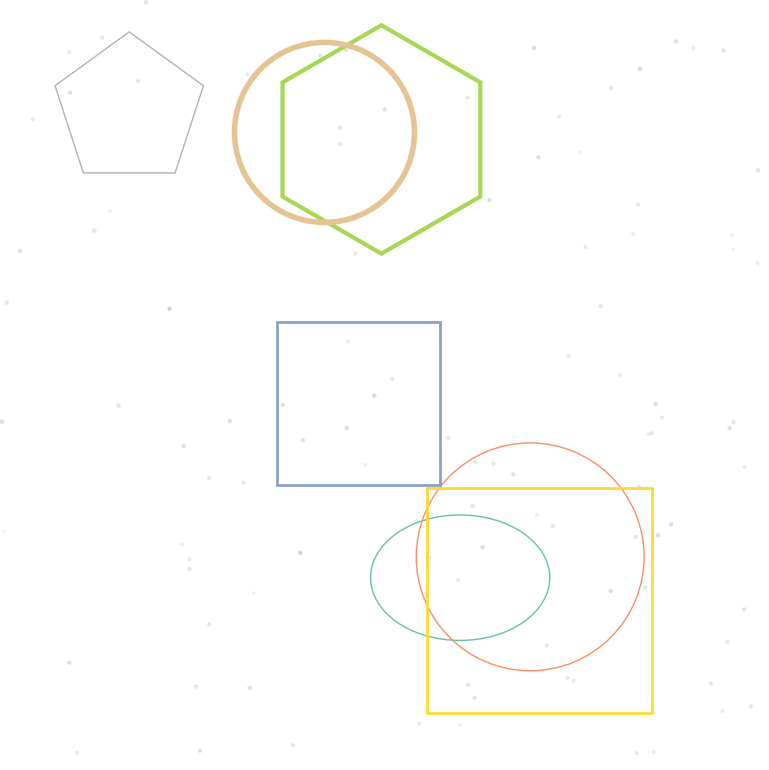[{"shape": "oval", "thickness": 0.5, "radius": 0.58, "center": [0.598, 0.25]}, {"shape": "circle", "thickness": 0.5, "radius": 0.74, "center": [0.689, 0.277]}, {"shape": "square", "thickness": 1, "radius": 0.53, "center": [0.466, 0.476]}, {"shape": "hexagon", "thickness": 1.5, "radius": 0.74, "center": [0.495, 0.819]}, {"shape": "square", "thickness": 1, "radius": 0.73, "center": [0.701, 0.22]}, {"shape": "circle", "thickness": 2, "radius": 0.58, "center": [0.421, 0.828]}, {"shape": "pentagon", "thickness": 0.5, "radius": 0.51, "center": [0.168, 0.857]}]